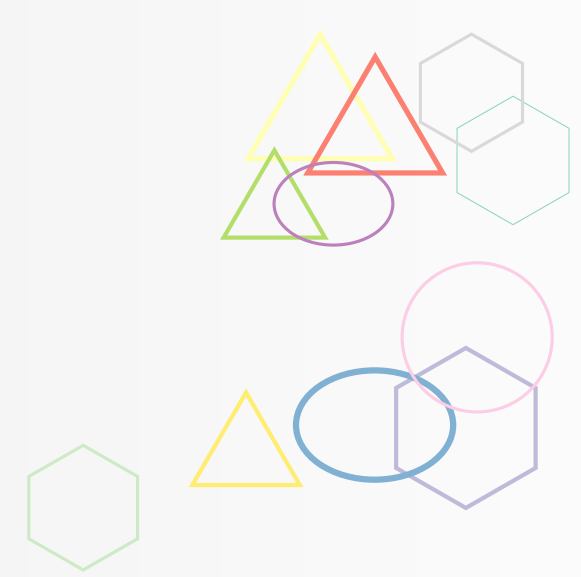[{"shape": "hexagon", "thickness": 0.5, "radius": 0.56, "center": [0.883, 0.721]}, {"shape": "triangle", "thickness": 2.5, "radius": 0.72, "center": [0.551, 0.796]}, {"shape": "hexagon", "thickness": 2, "radius": 0.69, "center": [0.801, 0.258]}, {"shape": "triangle", "thickness": 2.5, "radius": 0.67, "center": [0.645, 0.767]}, {"shape": "oval", "thickness": 3, "radius": 0.68, "center": [0.644, 0.263]}, {"shape": "triangle", "thickness": 2, "radius": 0.5, "center": [0.472, 0.638]}, {"shape": "circle", "thickness": 1.5, "radius": 0.65, "center": [0.821, 0.415]}, {"shape": "hexagon", "thickness": 1.5, "radius": 0.51, "center": [0.811, 0.839]}, {"shape": "oval", "thickness": 1.5, "radius": 0.51, "center": [0.574, 0.646]}, {"shape": "hexagon", "thickness": 1.5, "radius": 0.54, "center": [0.143, 0.12]}, {"shape": "triangle", "thickness": 2, "radius": 0.53, "center": [0.423, 0.213]}]